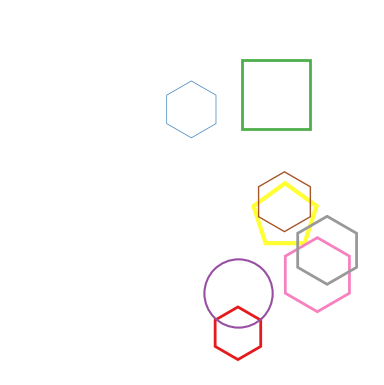[{"shape": "hexagon", "thickness": 2, "radius": 0.34, "center": [0.618, 0.134]}, {"shape": "hexagon", "thickness": 0.5, "radius": 0.37, "center": [0.497, 0.716]}, {"shape": "square", "thickness": 2, "radius": 0.45, "center": [0.717, 0.755]}, {"shape": "circle", "thickness": 1.5, "radius": 0.44, "center": [0.62, 0.238]}, {"shape": "pentagon", "thickness": 3, "radius": 0.43, "center": [0.74, 0.438]}, {"shape": "hexagon", "thickness": 1, "radius": 0.39, "center": [0.739, 0.476]}, {"shape": "hexagon", "thickness": 2, "radius": 0.48, "center": [0.824, 0.287]}, {"shape": "hexagon", "thickness": 2, "radius": 0.44, "center": [0.85, 0.35]}]